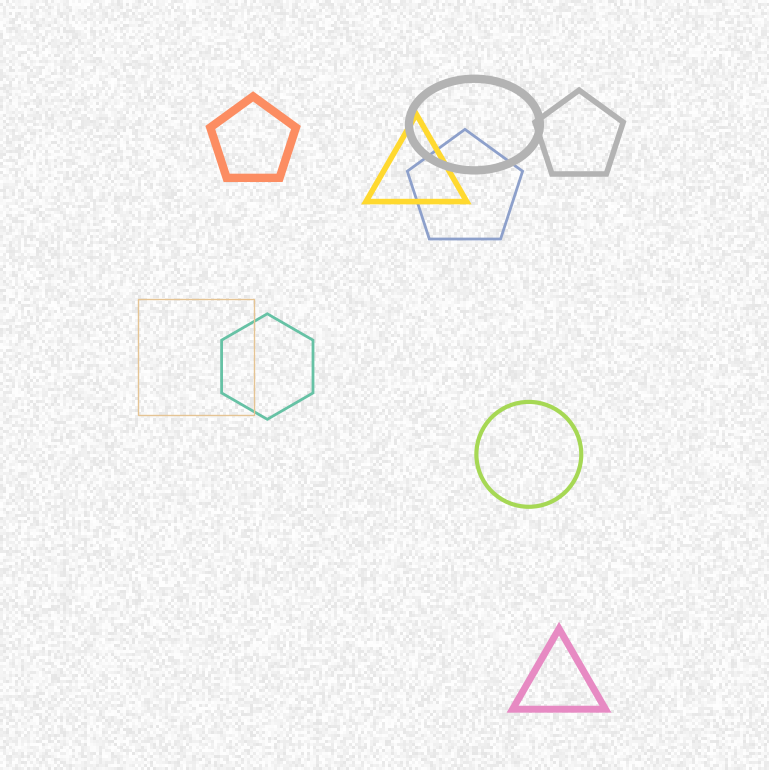[{"shape": "hexagon", "thickness": 1, "radius": 0.34, "center": [0.347, 0.524]}, {"shape": "pentagon", "thickness": 3, "radius": 0.29, "center": [0.329, 0.816]}, {"shape": "pentagon", "thickness": 1, "radius": 0.39, "center": [0.604, 0.753]}, {"shape": "triangle", "thickness": 2.5, "radius": 0.35, "center": [0.726, 0.114]}, {"shape": "circle", "thickness": 1.5, "radius": 0.34, "center": [0.687, 0.41]}, {"shape": "triangle", "thickness": 2, "radius": 0.38, "center": [0.541, 0.776]}, {"shape": "square", "thickness": 0.5, "radius": 0.38, "center": [0.255, 0.537]}, {"shape": "oval", "thickness": 3, "radius": 0.42, "center": [0.616, 0.838]}, {"shape": "pentagon", "thickness": 2, "radius": 0.3, "center": [0.752, 0.823]}]